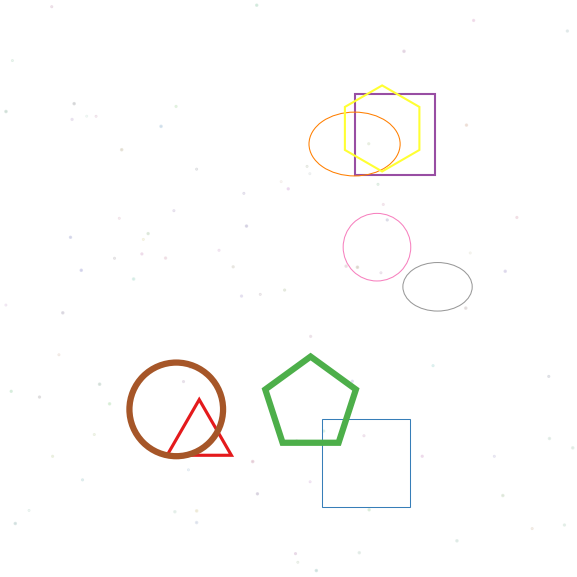[{"shape": "triangle", "thickness": 1.5, "radius": 0.32, "center": [0.345, 0.243]}, {"shape": "square", "thickness": 0.5, "radius": 0.38, "center": [0.633, 0.198]}, {"shape": "pentagon", "thickness": 3, "radius": 0.41, "center": [0.538, 0.299]}, {"shape": "square", "thickness": 1, "radius": 0.35, "center": [0.684, 0.766]}, {"shape": "oval", "thickness": 0.5, "radius": 0.39, "center": [0.614, 0.75]}, {"shape": "hexagon", "thickness": 1, "radius": 0.37, "center": [0.662, 0.777]}, {"shape": "circle", "thickness": 3, "radius": 0.41, "center": [0.305, 0.29]}, {"shape": "circle", "thickness": 0.5, "radius": 0.29, "center": [0.653, 0.571]}, {"shape": "oval", "thickness": 0.5, "radius": 0.3, "center": [0.758, 0.503]}]